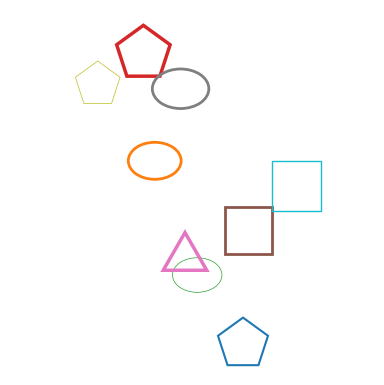[{"shape": "pentagon", "thickness": 1.5, "radius": 0.34, "center": [0.631, 0.107]}, {"shape": "oval", "thickness": 2, "radius": 0.34, "center": [0.402, 0.582]}, {"shape": "oval", "thickness": 0.5, "radius": 0.32, "center": [0.512, 0.286]}, {"shape": "pentagon", "thickness": 2.5, "radius": 0.36, "center": [0.372, 0.861]}, {"shape": "square", "thickness": 2, "radius": 0.31, "center": [0.647, 0.402]}, {"shape": "triangle", "thickness": 2.5, "radius": 0.33, "center": [0.48, 0.331]}, {"shape": "oval", "thickness": 2, "radius": 0.37, "center": [0.469, 0.769]}, {"shape": "pentagon", "thickness": 0.5, "radius": 0.31, "center": [0.254, 0.78]}, {"shape": "square", "thickness": 1, "radius": 0.32, "center": [0.77, 0.517]}]